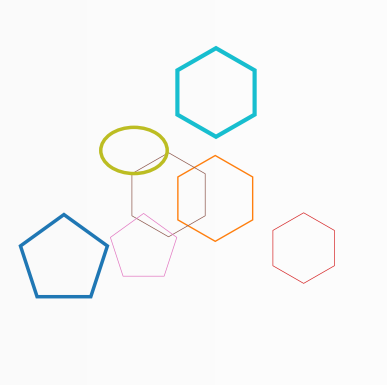[{"shape": "pentagon", "thickness": 2.5, "radius": 0.59, "center": [0.165, 0.325]}, {"shape": "hexagon", "thickness": 1, "radius": 0.56, "center": [0.556, 0.485]}, {"shape": "hexagon", "thickness": 0.5, "radius": 0.46, "center": [0.784, 0.356]}, {"shape": "hexagon", "thickness": 0.5, "radius": 0.55, "center": [0.435, 0.494]}, {"shape": "pentagon", "thickness": 0.5, "radius": 0.45, "center": [0.371, 0.356]}, {"shape": "oval", "thickness": 2.5, "radius": 0.43, "center": [0.346, 0.609]}, {"shape": "hexagon", "thickness": 3, "radius": 0.58, "center": [0.557, 0.76]}]